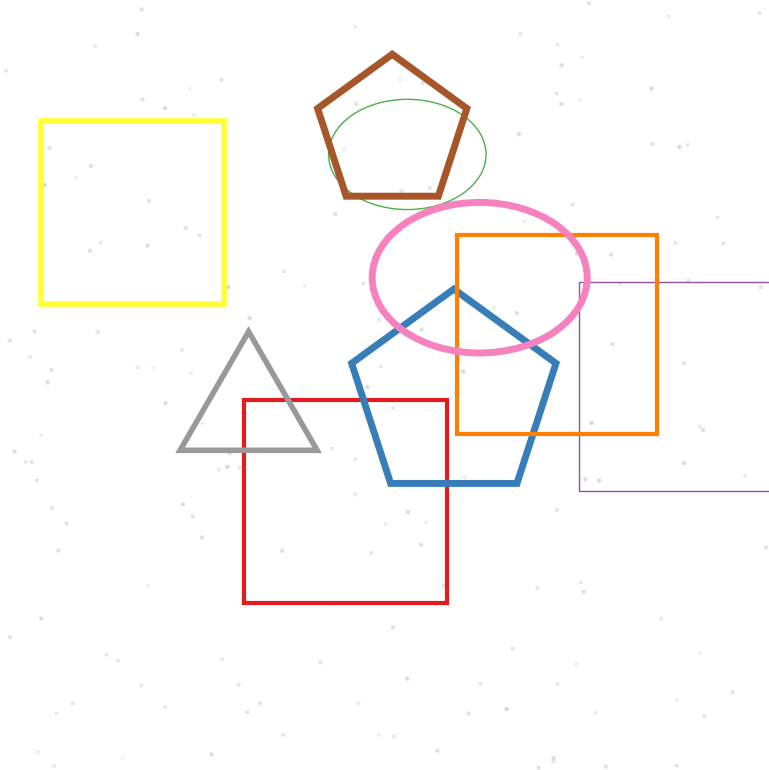[{"shape": "square", "thickness": 1.5, "radius": 0.66, "center": [0.448, 0.349]}, {"shape": "pentagon", "thickness": 2.5, "radius": 0.7, "center": [0.589, 0.485]}, {"shape": "oval", "thickness": 0.5, "radius": 0.51, "center": [0.529, 0.799]}, {"shape": "square", "thickness": 0.5, "radius": 0.68, "center": [0.887, 0.498]}, {"shape": "square", "thickness": 1.5, "radius": 0.65, "center": [0.723, 0.566]}, {"shape": "square", "thickness": 2, "radius": 0.59, "center": [0.172, 0.724]}, {"shape": "pentagon", "thickness": 2.5, "radius": 0.51, "center": [0.509, 0.828]}, {"shape": "oval", "thickness": 2.5, "radius": 0.7, "center": [0.623, 0.639]}, {"shape": "triangle", "thickness": 2, "radius": 0.51, "center": [0.323, 0.467]}]